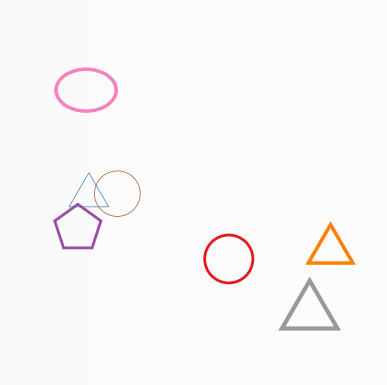[{"shape": "circle", "thickness": 2, "radius": 0.31, "center": [0.59, 0.327]}, {"shape": "triangle", "thickness": 0.5, "radius": 0.3, "center": [0.229, 0.492]}, {"shape": "pentagon", "thickness": 2, "radius": 0.31, "center": [0.201, 0.407]}, {"shape": "triangle", "thickness": 2.5, "radius": 0.33, "center": [0.853, 0.35]}, {"shape": "circle", "thickness": 0.5, "radius": 0.3, "center": [0.303, 0.497]}, {"shape": "oval", "thickness": 2.5, "radius": 0.39, "center": [0.222, 0.766]}, {"shape": "triangle", "thickness": 3, "radius": 0.41, "center": [0.799, 0.188]}]